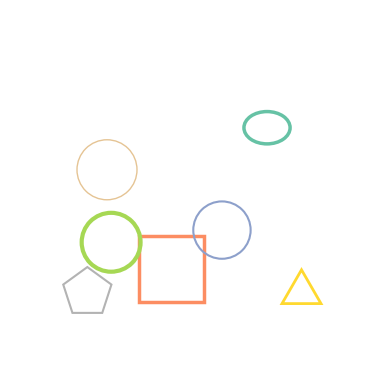[{"shape": "oval", "thickness": 2.5, "radius": 0.3, "center": [0.694, 0.668]}, {"shape": "square", "thickness": 2.5, "radius": 0.43, "center": [0.446, 0.302]}, {"shape": "circle", "thickness": 1.5, "radius": 0.37, "center": [0.577, 0.402]}, {"shape": "circle", "thickness": 3, "radius": 0.38, "center": [0.289, 0.371]}, {"shape": "triangle", "thickness": 2, "radius": 0.29, "center": [0.783, 0.241]}, {"shape": "circle", "thickness": 1, "radius": 0.39, "center": [0.278, 0.559]}, {"shape": "pentagon", "thickness": 1.5, "radius": 0.33, "center": [0.227, 0.241]}]